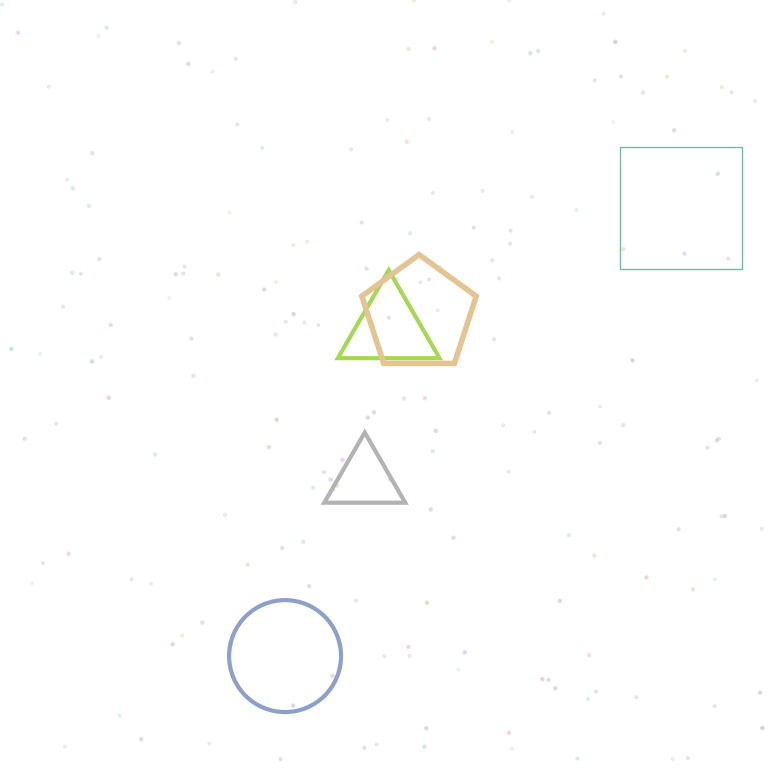[{"shape": "square", "thickness": 0.5, "radius": 0.4, "center": [0.885, 0.729]}, {"shape": "circle", "thickness": 1.5, "radius": 0.36, "center": [0.37, 0.148]}, {"shape": "triangle", "thickness": 1.5, "radius": 0.38, "center": [0.505, 0.573]}, {"shape": "pentagon", "thickness": 2, "radius": 0.39, "center": [0.544, 0.591]}, {"shape": "triangle", "thickness": 1.5, "radius": 0.3, "center": [0.474, 0.378]}]